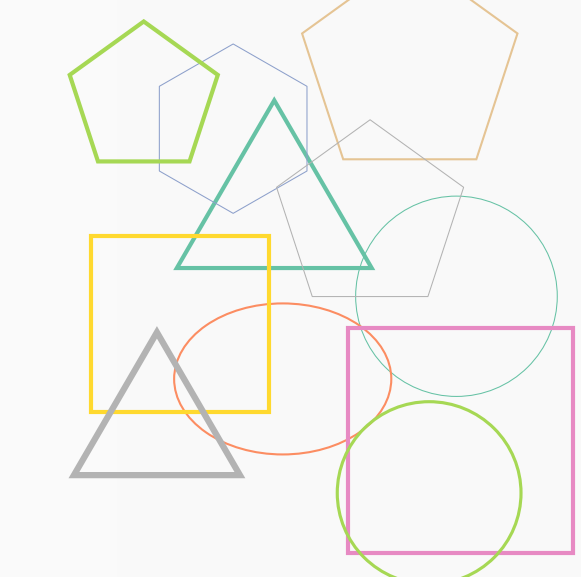[{"shape": "triangle", "thickness": 2, "radius": 0.97, "center": [0.472, 0.632]}, {"shape": "circle", "thickness": 0.5, "radius": 0.87, "center": [0.785, 0.486]}, {"shape": "oval", "thickness": 1, "radius": 0.93, "center": [0.486, 0.343]}, {"shape": "hexagon", "thickness": 0.5, "radius": 0.73, "center": [0.401, 0.776]}, {"shape": "square", "thickness": 2, "radius": 0.97, "center": [0.792, 0.236]}, {"shape": "circle", "thickness": 1.5, "radius": 0.79, "center": [0.738, 0.145]}, {"shape": "pentagon", "thickness": 2, "radius": 0.67, "center": [0.247, 0.828]}, {"shape": "square", "thickness": 2, "radius": 0.77, "center": [0.31, 0.438]}, {"shape": "pentagon", "thickness": 1, "radius": 0.97, "center": [0.705, 0.881]}, {"shape": "triangle", "thickness": 3, "radius": 0.82, "center": [0.27, 0.259]}, {"shape": "pentagon", "thickness": 0.5, "radius": 0.85, "center": [0.637, 0.623]}]